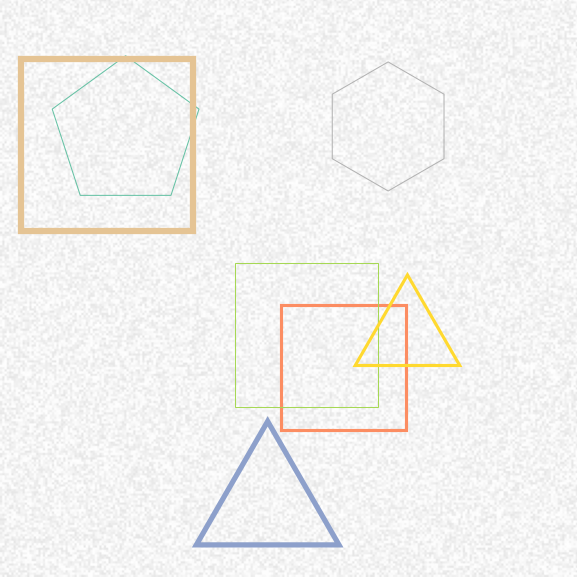[{"shape": "pentagon", "thickness": 0.5, "radius": 0.67, "center": [0.218, 0.769]}, {"shape": "square", "thickness": 1.5, "radius": 0.54, "center": [0.595, 0.362]}, {"shape": "triangle", "thickness": 2.5, "radius": 0.71, "center": [0.463, 0.127]}, {"shape": "square", "thickness": 0.5, "radius": 0.62, "center": [0.53, 0.419]}, {"shape": "triangle", "thickness": 1.5, "radius": 0.52, "center": [0.706, 0.419]}, {"shape": "square", "thickness": 3, "radius": 0.74, "center": [0.186, 0.748]}, {"shape": "hexagon", "thickness": 0.5, "radius": 0.56, "center": [0.672, 0.78]}]